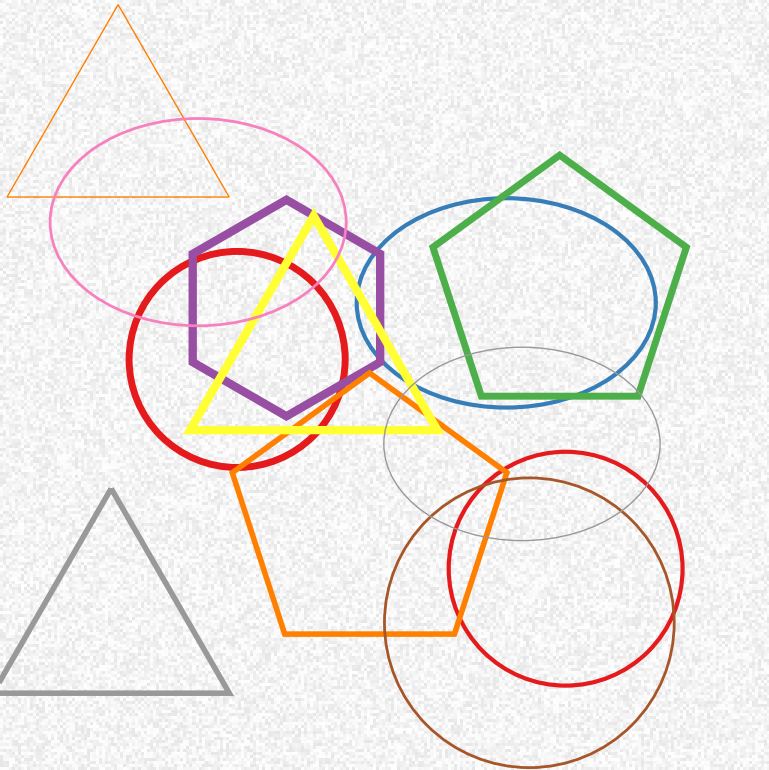[{"shape": "circle", "thickness": 1.5, "radius": 0.76, "center": [0.735, 0.261]}, {"shape": "circle", "thickness": 2.5, "radius": 0.7, "center": [0.308, 0.533]}, {"shape": "oval", "thickness": 1.5, "radius": 0.97, "center": [0.657, 0.607]}, {"shape": "pentagon", "thickness": 2.5, "radius": 0.87, "center": [0.727, 0.625]}, {"shape": "hexagon", "thickness": 3, "radius": 0.7, "center": [0.372, 0.6]}, {"shape": "triangle", "thickness": 0.5, "radius": 0.83, "center": [0.153, 0.827]}, {"shape": "pentagon", "thickness": 2, "radius": 0.94, "center": [0.48, 0.328]}, {"shape": "triangle", "thickness": 3, "radius": 0.93, "center": [0.407, 0.534]}, {"shape": "circle", "thickness": 1, "radius": 0.94, "center": [0.687, 0.191]}, {"shape": "oval", "thickness": 1, "radius": 0.96, "center": [0.257, 0.712]}, {"shape": "oval", "thickness": 0.5, "radius": 0.9, "center": [0.678, 0.423]}, {"shape": "triangle", "thickness": 2, "radius": 0.89, "center": [0.144, 0.188]}]